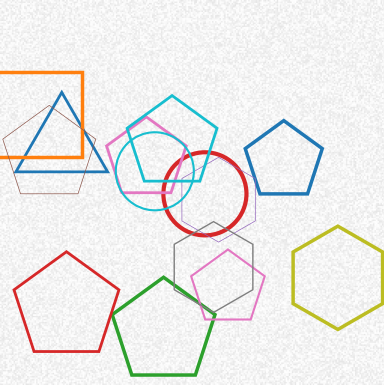[{"shape": "triangle", "thickness": 2, "radius": 0.69, "center": [0.16, 0.622]}, {"shape": "pentagon", "thickness": 2.5, "radius": 0.53, "center": [0.737, 0.581]}, {"shape": "square", "thickness": 2.5, "radius": 0.55, "center": [0.103, 0.702]}, {"shape": "pentagon", "thickness": 2.5, "radius": 0.7, "center": [0.425, 0.139]}, {"shape": "pentagon", "thickness": 2, "radius": 0.72, "center": [0.173, 0.203]}, {"shape": "circle", "thickness": 3, "radius": 0.54, "center": [0.532, 0.497]}, {"shape": "hexagon", "thickness": 0.5, "radius": 0.55, "center": [0.568, 0.481]}, {"shape": "pentagon", "thickness": 0.5, "radius": 0.63, "center": [0.128, 0.599]}, {"shape": "pentagon", "thickness": 2, "radius": 0.54, "center": [0.38, 0.587]}, {"shape": "pentagon", "thickness": 1.5, "radius": 0.5, "center": [0.592, 0.251]}, {"shape": "hexagon", "thickness": 1, "radius": 0.59, "center": [0.555, 0.306]}, {"shape": "hexagon", "thickness": 2.5, "radius": 0.67, "center": [0.878, 0.278]}, {"shape": "pentagon", "thickness": 2, "radius": 0.61, "center": [0.447, 0.629]}, {"shape": "circle", "thickness": 1.5, "radius": 0.51, "center": [0.402, 0.555]}]